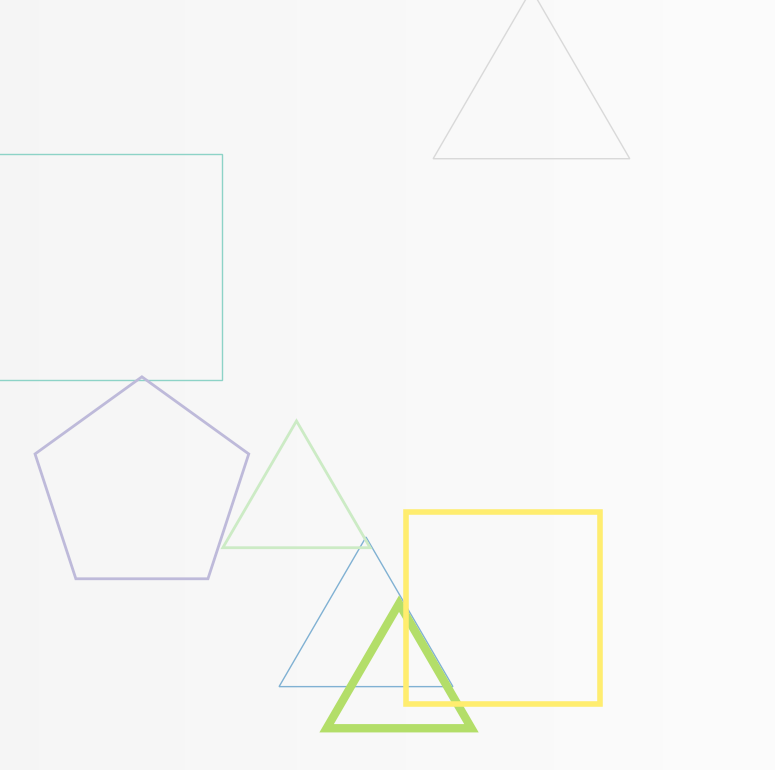[{"shape": "square", "thickness": 0.5, "radius": 0.73, "center": [0.139, 0.653]}, {"shape": "pentagon", "thickness": 1, "radius": 0.72, "center": [0.183, 0.366]}, {"shape": "triangle", "thickness": 0.5, "radius": 0.65, "center": [0.472, 0.173]}, {"shape": "triangle", "thickness": 3, "radius": 0.54, "center": [0.515, 0.108]}, {"shape": "triangle", "thickness": 0.5, "radius": 0.73, "center": [0.686, 0.867]}, {"shape": "triangle", "thickness": 1, "radius": 0.55, "center": [0.383, 0.344]}, {"shape": "square", "thickness": 2, "radius": 0.62, "center": [0.649, 0.21]}]